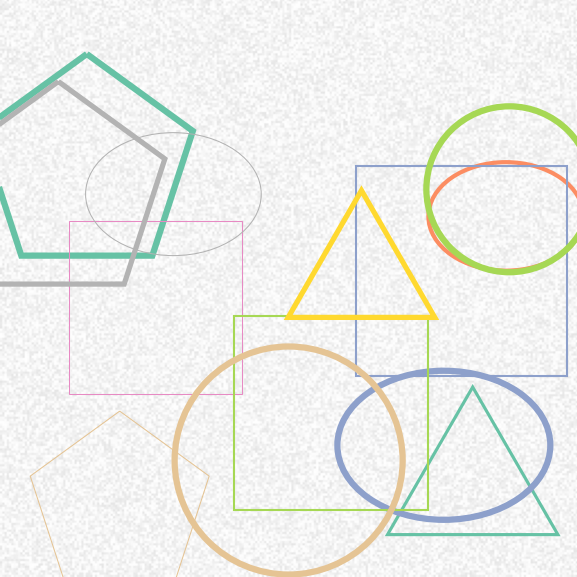[{"shape": "triangle", "thickness": 1.5, "radius": 0.85, "center": [0.819, 0.159]}, {"shape": "pentagon", "thickness": 3, "radius": 0.97, "center": [0.15, 0.713]}, {"shape": "oval", "thickness": 2, "radius": 0.67, "center": [0.876, 0.624]}, {"shape": "oval", "thickness": 3, "radius": 0.92, "center": [0.769, 0.228]}, {"shape": "square", "thickness": 1, "radius": 0.91, "center": [0.799, 0.53]}, {"shape": "square", "thickness": 0.5, "radius": 0.75, "center": [0.27, 0.467]}, {"shape": "square", "thickness": 1, "radius": 0.84, "center": [0.574, 0.284]}, {"shape": "circle", "thickness": 3, "radius": 0.72, "center": [0.882, 0.671]}, {"shape": "triangle", "thickness": 2.5, "radius": 0.73, "center": [0.626, 0.523]}, {"shape": "circle", "thickness": 3, "radius": 0.99, "center": [0.5, 0.202]}, {"shape": "pentagon", "thickness": 0.5, "radius": 0.81, "center": [0.207, 0.124]}, {"shape": "pentagon", "thickness": 2.5, "radius": 0.97, "center": [0.101, 0.664]}, {"shape": "oval", "thickness": 0.5, "radius": 0.76, "center": [0.3, 0.663]}]